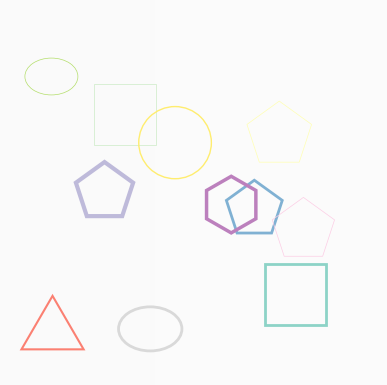[{"shape": "square", "thickness": 2, "radius": 0.39, "center": [0.763, 0.235]}, {"shape": "pentagon", "thickness": 0.5, "radius": 0.44, "center": [0.721, 0.65]}, {"shape": "pentagon", "thickness": 3, "radius": 0.39, "center": [0.27, 0.501]}, {"shape": "triangle", "thickness": 1.5, "radius": 0.46, "center": [0.136, 0.139]}, {"shape": "pentagon", "thickness": 2, "radius": 0.38, "center": [0.656, 0.456]}, {"shape": "oval", "thickness": 0.5, "radius": 0.34, "center": [0.133, 0.801]}, {"shape": "pentagon", "thickness": 0.5, "radius": 0.42, "center": [0.783, 0.403]}, {"shape": "oval", "thickness": 2, "radius": 0.41, "center": [0.388, 0.146]}, {"shape": "hexagon", "thickness": 2.5, "radius": 0.37, "center": [0.597, 0.469]}, {"shape": "square", "thickness": 0.5, "radius": 0.4, "center": [0.322, 0.702]}, {"shape": "circle", "thickness": 1, "radius": 0.47, "center": [0.452, 0.629]}]